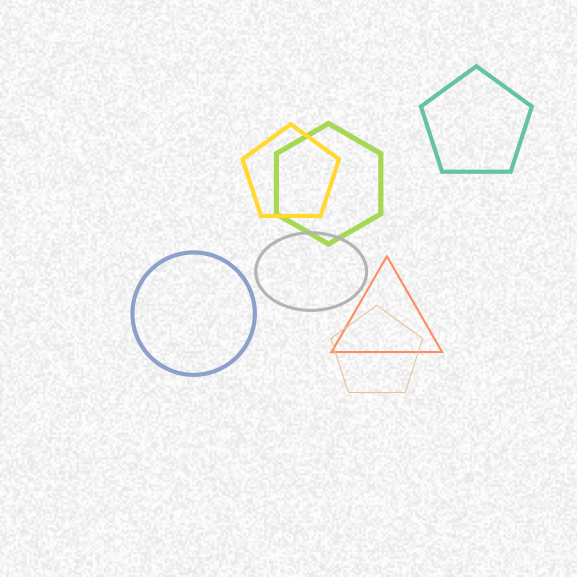[{"shape": "pentagon", "thickness": 2, "radius": 0.51, "center": [0.825, 0.783]}, {"shape": "triangle", "thickness": 1, "radius": 0.55, "center": [0.67, 0.445]}, {"shape": "circle", "thickness": 2, "radius": 0.53, "center": [0.335, 0.456]}, {"shape": "hexagon", "thickness": 2.5, "radius": 0.52, "center": [0.569, 0.681]}, {"shape": "pentagon", "thickness": 2, "radius": 0.44, "center": [0.504, 0.696]}, {"shape": "pentagon", "thickness": 0.5, "radius": 0.42, "center": [0.652, 0.387]}, {"shape": "oval", "thickness": 1.5, "radius": 0.48, "center": [0.539, 0.529]}]